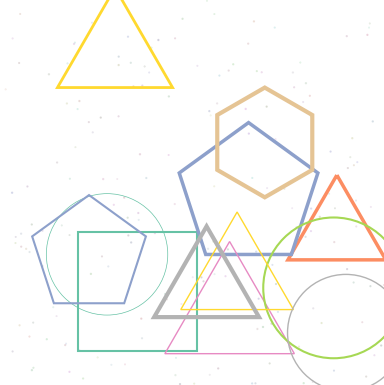[{"shape": "square", "thickness": 1.5, "radius": 0.77, "center": [0.357, 0.243]}, {"shape": "circle", "thickness": 0.5, "radius": 0.79, "center": [0.278, 0.339]}, {"shape": "triangle", "thickness": 2.5, "radius": 0.73, "center": [0.875, 0.398]}, {"shape": "pentagon", "thickness": 2.5, "radius": 0.95, "center": [0.646, 0.492]}, {"shape": "pentagon", "thickness": 1.5, "radius": 0.78, "center": [0.231, 0.338]}, {"shape": "triangle", "thickness": 1, "radius": 0.97, "center": [0.596, 0.178]}, {"shape": "circle", "thickness": 1.5, "radius": 0.91, "center": [0.867, 0.252]}, {"shape": "triangle", "thickness": 1, "radius": 0.84, "center": [0.616, 0.28]}, {"shape": "triangle", "thickness": 2, "radius": 0.86, "center": [0.299, 0.859]}, {"shape": "hexagon", "thickness": 3, "radius": 0.71, "center": [0.688, 0.63]}, {"shape": "circle", "thickness": 1, "radius": 0.76, "center": [0.898, 0.136]}, {"shape": "triangle", "thickness": 3, "radius": 0.79, "center": [0.537, 0.255]}]